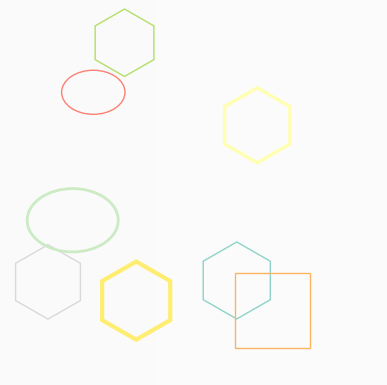[{"shape": "hexagon", "thickness": 1, "radius": 0.5, "center": [0.611, 0.272]}, {"shape": "hexagon", "thickness": 2.5, "radius": 0.49, "center": [0.664, 0.675]}, {"shape": "oval", "thickness": 1, "radius": 0.41, "center": [0.241, 0.76]}, {"shape": "square", "thickness": 1, "radius": 0.48, "center": [0.704, 0.193]}, {"shape": "hexagon", "thickness": 1, "radius": 0.44, "center": [0.321, 0.889]}, {"shape": "hexagon", "thickness": 1, "radius": 0.48, "center": [0.124, 0.268]}, {"shape": "oval", "thickness": 2, "radius": 0.59, "center": [0.188, 0.428]}, {"shape": "hexagon", "thickness": 3, "radius": 0.51, "center": [0.351, 0.219]}]